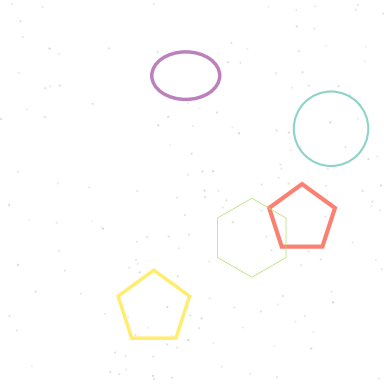[{"shape": "circle", "thickness": 1.5, "radius": 0.48, "center": [0.86, 0.666]}, {"shape": "pentagon", "thickness": 3, "radius": 0.45, "center": [0.785, 0.432]}, {"shape": "hexagon", "thickness": 0.5, "radius": 0.51, "center": [0.654, 0.382]}, {"shape": "oval", "thickness": 2.5, "radius": 0.44, "center": [0.482, 0.803]}, {"shape": "pentagon", "thickness": 2.5, "radius": 0.49, "center": [0.4, 0.201]}]